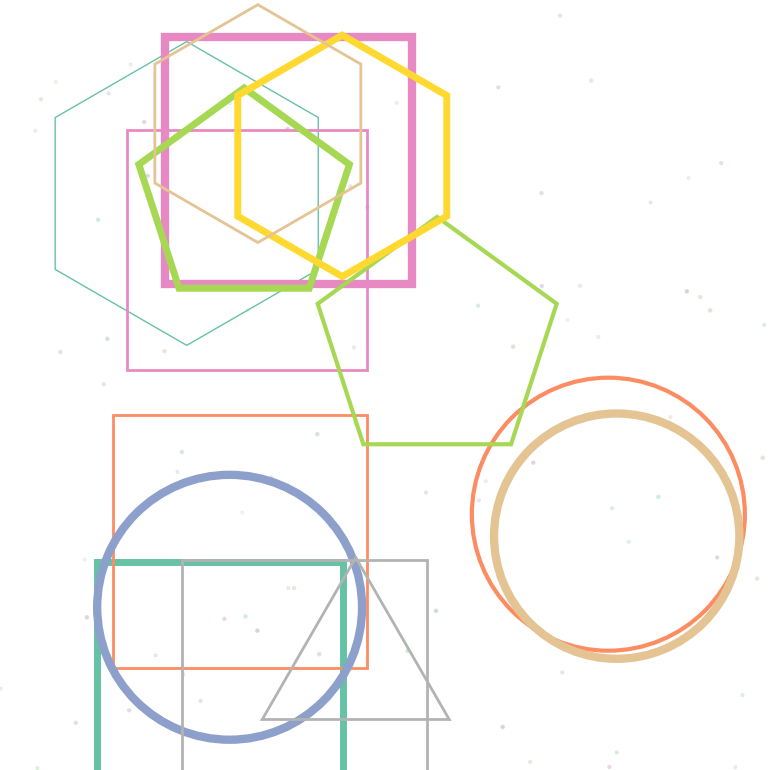[{"shape": "square", "thickness": 2.5, "radius": 0.8, "center": [0.286, 0.11]}, {"shape": "hexagon", "thickness": 0.5, "radius": 0.99, "center": [0.243, 0.749]}, {"shape": "circle", "thickness": 1.5, "radius": 0.89, "center": [0.79, 0.332]}, {"shape": "square", "thickness": 1, "radius": 0.82, "center": [0.312, 0.297]}, {"shape": "circle", "thickness": 3, "radius": 0.86, "center": [0.298, 0.211]}, {"shape": "square", "thickness": 1, "radius": 0.78, "center": [0.321, 0.675]}, {"shape": "square", "thickness": 3, "radius": 0.8, "center": [0.375, 0.792]}, {"shape": "pentagon", "thickness": 1.5, "radius": 0.82, "center": [0.568, 0.555]}, {"shape": "pentagon", "thickness": 2.5, "radius": 0.72, "center": [0.317, 0.742]}, {"shape": "hexagon", "thickness": 2.5, "radius": 0.78, "center": [0.445, 0.798]}, {"shape": "hexagon", "thickness": 1, "radius": 0.77, "center": [0.335, 0.839]}, {"shape": "circle", "thickness": 3, "radius": 0.8, "center": [0.801, 0.304]}, {"shape": "square", "thickness": 1, "radius": 0.8, "center": [0.396, 0.113]}, {"shape": "triangle", "thickness": 1, "radius": 0.7, "center": [0.462, 0.136]}]